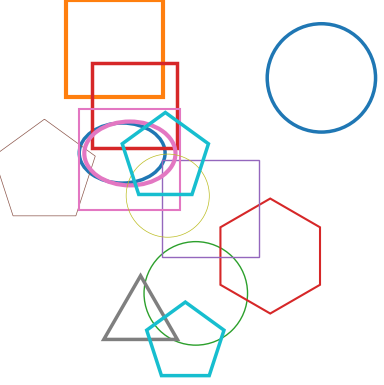[{"shape": "oval", "thickness": 2.5, "radius": 0.56, "center": [0.317, 0.602]}, {"shape": "circle", "thickness": 2.5, "radius": 0.7, "center": [0.835, 0.798]}, {"shape": "square", "thickness": 3, "radius": 0.63, "center": [0.297, 0.873]}, {"shape": "circle", "thickness": 1, "radius": 0.67, "center": [0.509, 0.238]}, {"shape": "hexagon", "thickness": 1.5, "radius": 0.75, "center": [0.702, 0.335]}, {"shape": "square", "thickness": 2.5, "radius": 0.55, "center": [0.349, 0.726]}, {"shape": "square", "thickness": 1, "radius": 0.63, "center": [0.546, 0.458]}, {"shape": "pentagon", "thickness": 0.5, "radius": 0.69, "center": [0.115, 0.552]}, {"shape": "oval", "thickness": 3, "radius": 0.59, "center": [0.337, 0.601]}, {"shape": "square", "thickness": 1.5, "radius": 0.66, "center": [0.337, 0.585]}, {"shape": "triangle", "thickness": 2.5, "radius": 0.55, "center": [0.365, 0.173]}, {"shape": "circle", "thickness": 0.5, "radius": 0.54, "center": [0.436, 0.492]}, {"shape": "pentagon", "thickness": 2.5, "radius": 0.53, "center": [0.481, 0.11]}, {"shape": "pentagon", "thickness": 2.5, "radius": 0.59, "center": [0.429, 0.59]}]